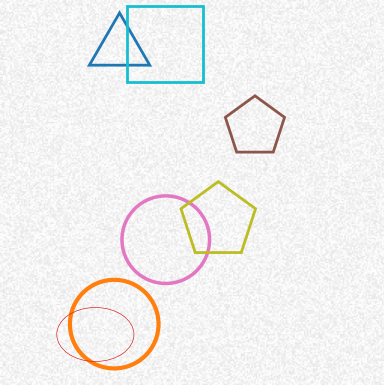[{"shape": "triangle", "thickness": 2, "radius": 0.45, "center": [0.311, 0.876]}, {"shape": "circle", "thickness": 3, "radius": 0.58, "center": [0.297, 0.158]}, {"shape": "oval", "thickness": 0.5, "radius": 0.5, "center": [0.248, 0.131]}, {"shape": "pentagon", "thickness": 2, "radius": 0.4, "center": [0.662, 0.67]}, {"shape": "circle", "thickness": 2.5, "radius": 0.57, "center": [0.431, 0.377]}, {"shape": "pentagon", "thickness": 2, "radius": 0.51, "center": [0.567, 0.426]}, {"shape": "square", "thickness": 2, "radius": 0.49, "center": [0.429, 0.886]}]